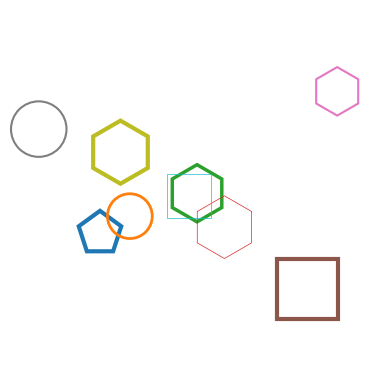[{"shape": "pentagon", "thickness": 3, "radius": 0.29, "center": [0.26, 0.394]}, {"shape": "circle", "thickness": 2, "radius": 0.29, "center": [0.337, 0.439]}, {"shape": "hexagon", "thickness": 2.5, "radius": 0.37, "center": [0.512, 0.498]}, {"shape": "hexagon", "thickness": 0.5, "radius": 0.41, "center": [0.583, 0.41]}, {"shape": "square", "thickness": 3, "radius": 0.39, "center": [0.798, 0.249]}, {"shape": "hexagon", "thickness": 1.5, "radius": 0.32, "center": [0.876, 0.763]}, {"shape": "circle", "thickness": 1.5, "radius": 0.36, "center": [0.101, 0.665]}, {"shape": "hexagon", "thickness": 3, "radius": 0.41, "center": [0.313, 0.605]}, {"shape": "square", "thickness": 0.5, "radius": 0.29, "center": [0.492, 0.492]}]